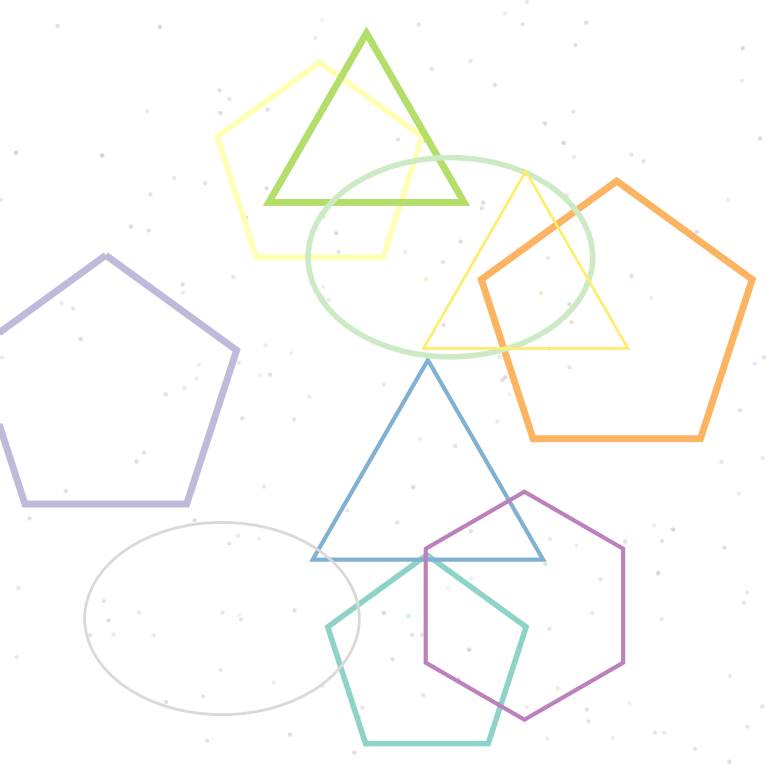[{"shape": "pentagon", "thickness": 2, "radius": 0.68, "center": [0.554, 0.144]}, {"shape": "pentagon", "thickness": 2, "radius": 0.7, "center": [0.415, 0.779]}, {"shape": "pentagon", "thickness": 2.5, "radius": 0.89, "center": [0.137, 0.49]}, {"shape": "triangle", "thickness": 1.5, "radius": 0.86, "center": [0.556, 0.36]}, {"shape": "pentagon", "thickness": 2.5, "radius": 0.92, "center": [0.801, 0.58]}, {"shape": "triangle", "thickness": 2.5, "radius": 0.73, "center": [0.476, 0.81]}, {"shape": "oval", "thickness": 1, "radius": 0.89, "center": [0.288, 0.197]}, {"shape": "hexagon", "thickness": 1.5, "radius": 0.74, "center": [0.681, 0.213]}, {"shape": "oval", "thickness": 2, "radius": 0.92, "center": [0.585, 0.666]}, {"shape": "triangle", "thickness": 1, "radius": 0.77, "center": [0.683, 0.624]}]